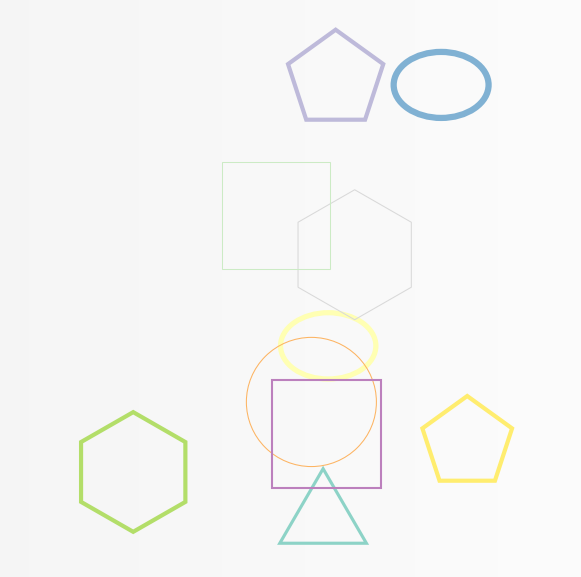[{"shape": "triangle", "thickness": 1.5, "radius": 0.43, "center": [0.556, 0.101]}, {"shape": "oval", "thickness": 2.5, "radius": 0.41, "center": [0.565, 0.4]}, {"shape": "pentagon", "thickness": 2, "radius": 0.43, "center": [0.577, 0.862]}, {"shape": "oval", "thickness": 3, "radius": 0.41, "center": [0.759, 0.852]}, {"shape": "circle", "thickness": 0.5, "radius": 0.56, "center": [0.536, 0.303]}, {"shape": "hexagon", "thickness": 2, "radius": 0.52, "center": [0.229, 0.182]}, {"shape": "hexagon", "thickness": 0.5, "radius": 0.56, "center": [0.61, 0.558]}, {"shape": "square", "thickness": 1, "radius": 0.47, "center": [0.561, 0.248]}, {"shape": "square", "thickness": 0.5, "radius": 0.46, "center": [0.475, 0.626]}, {"shape": "pentagon", "thickness": 2, "radius": 0.41, "center": [0.804, 0.232]}]